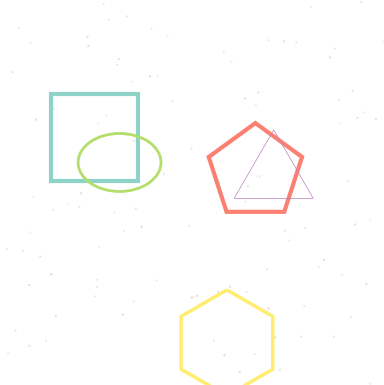[{"shape": "square", "thickness": 3, "radius": 0.56, "center": [0.246, 0.644]}, {"shape": "pentagon", "thickness": 3, "radius": 0.64, "center": [0.663, 0.553]}, {"shape": "oval", "thickness": 2, "radius": 0.54, "center": [0.311, 0.578]}, {"shape": "triangle", "thickness": 0.5, "radius": 0.59, "center": [0.711, 0.544]}, {"shape": "hexagon", "thickness": 2.5, "radius": 0.69, "center": [0.589, 0.11]}]